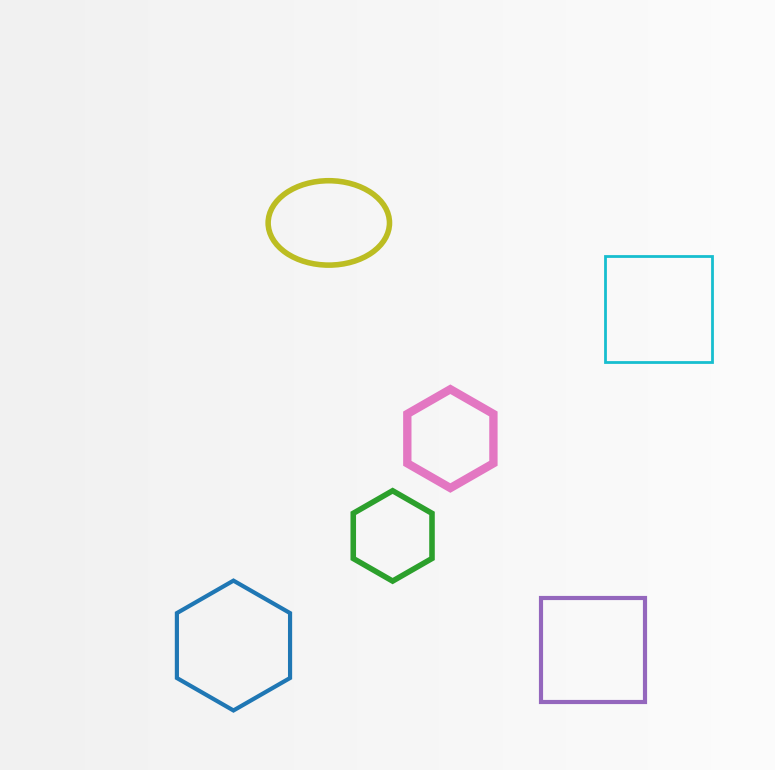[{"shape": "hexagon", "thickness": 1.5, "radius": 0.42, "center": [0.301, 0.162]}, {"shape": "hexagon", "thickness": 2, "radius": 0.29, "center": [0.507, 0.304]}, {"shape": "square", "thickness": 1.5, "radius": 0.34, "center": [0.765, 0.156]}, {"shape": "hexagon", "thickness": 3, "radius": 0.32, "center": [0.581, 0.43]}, {"shape": "oval", "thickness": 2, "radius": 0.39, "center": [0.424, 0.71]}, {"shape": "square", "thickness": 1, "radius": 0.34, "center": [0.85, 0.599]}]